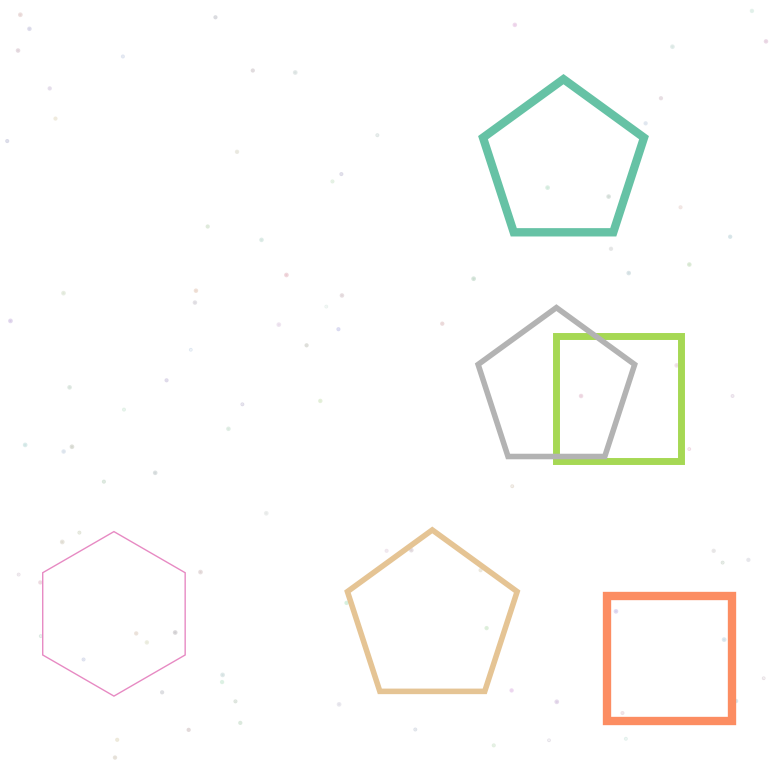[{"shape": "pentagon", "thickness": 3, "radius": 0.55, "center": [0.732, 0.787]}, {"shape": "square", "thickness": 3, "radius": 0.41, "center": [0.869, 0.144]}, {"shape": "hexagon", "thickness": 0.5, "radius": 0.53, "center": [0.148, 0.203]}, {"shape": "square", "thickness": 2.5, "radius": 0.41, "center": [0.804, 0.482]}, {"shape": "pentagon", "thickness": 2, "radius": 0.58, "center": [0.561, 0.196]}, {"shape": "pentagon", "thickness": 2, "radius": 0.53, "center": [0.723, 0.494]}]